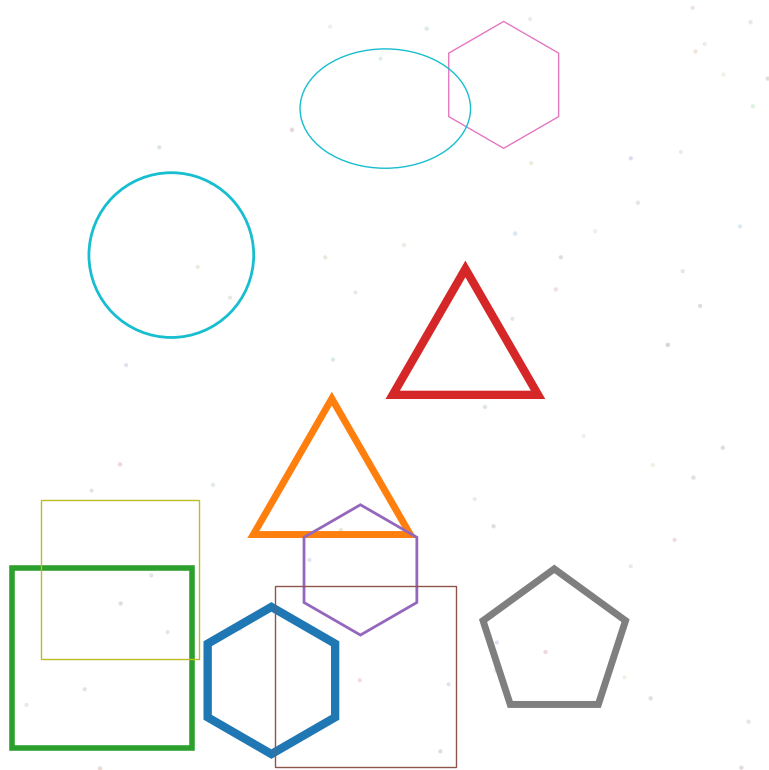[{"shape": "hexagon", "thickness": 3, "radius": 0.48, "center": [0.352, 0.116]}, {"shape": "triangle", "thickness": 2.5, "radius": 0.59, "center": [0.431, 0.365]}, {"shape": "square", "thickness": 2, "radius": 0.58, "center": [0.133, 0.146]}, {"shape": "triangle", "thickness": 3, "radius": 0.55, "center": [0.604, 0.542]}, {"shape": "hexagon", "thickness": 1, "radius": 0.42, "center": [0.468, 0.26]}, {"shape": "square", "thickness": 0.5, "radius": 0.59, "center": [0.475, 0.122]}, {"shape": "hexagon", "thickness": 0.5, "radius": 0.41, "center": [0.654, 0.89]}, {"shape": "pentagon", "thickness": 2.5, "radius": 0.49, "center": [0.72, 0.164]}, {"shape": "square", "thickness": 0.5, "radius": 0.51, "center": [0.156, 0.247]}, {"shape": "circle", "thickness": 1, "radius": 0.53, "center": [0.222, 0.669]}, {"shape": "oval", "thickness": 0.5, "radius": 0.55, "center": [0.5, 0.859]}]